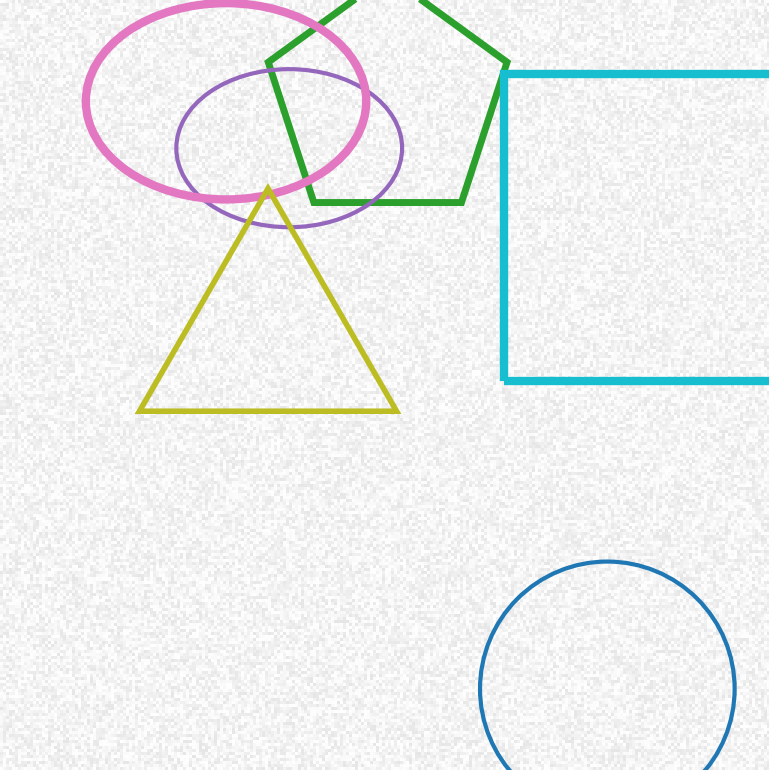[{"shape": "circle", "thickness": 1.5, "radius": 0.83, "center": [0.789, 0.105]}, {"shape": "pentagon", "thickness": 2.5, "radius": 0.82, "center": [0.503, 0.869]}, {"shape": "oval", "thickness": 1.5, "radius": 0.73, "center": [0.376, 0.808]}, {"shape": "oval", "thickness": 3, "radius": 0.91, "center": [0.294, 0.868]}, {"shape": "triangle", "thickness": 2, "radius": 0.96, "center": [0.348, 0.562]}, {"shape": "square", "thickness": 3, "radius": 1.0, "center": [0.854, 0.705]}]